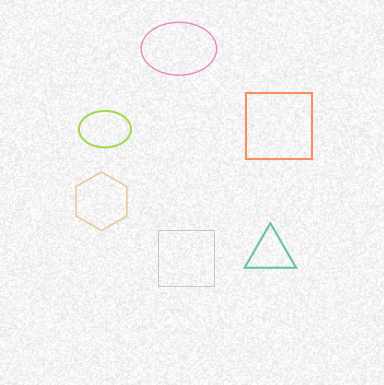[{"shape": "triangle", "thickness": 1.5, "radius": 0.39, "center": [0.702, 0.343]}, {"shape": "square", "thickness": 1.5, "radius": 0.43, "center": [0.725, 0.673]}, {"shape": "oval", "thickness": 1, "radius": 0.49, "center": [0.465, 0.873]}, {"shape": "oval", "thickness": 1.5, "radius": 0.34, "center": [0.273, 0.664]}, {"shape": "hexagon", "thickness": 1, "radius": 0.38, "center": [0.263, 0.477]}, {"shape": "square", "thickness": 0.5, "radius": 0.37, "center": [0.484, 0.33]}]